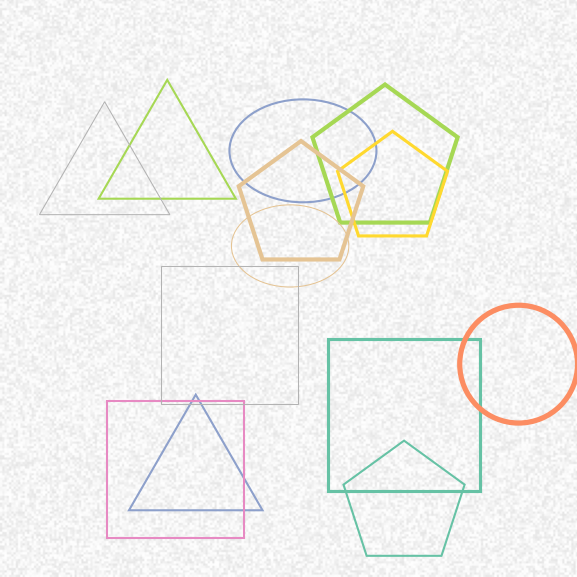[{"shape": "square", "thickness": 1.5, "radius": 0.66, "center": [0.7, 0.281]}, {"shape": "pentagon", "thickness": 1, "radius": 0.55, "center": [0.7, 0.126]}, {"shape": "circle", "thickness": 2.5, "radius": 0.51, "center": [0.898, 0.369]}, {"shape": "oval", "thickness": 1, "radius": 0.64, "center": [0.525, 0.738]}, {"shape": "triangle", "thickness": 1, "radius": 0.67, "center": [0.339, 0.182]}, {"shape": "square", "thickness": 1, "radius": 0.59, "center": [0.304, 0.187]}, {"shape": "triangle", "thickness": 1, "radius": 0.69, "center": [0.29, 0.724]}, {"shape": "pentagon", "thickness": 2, "radius": 0.66, "center": [0.667, 0.721]}, {"shape": "pentagon", "thickness": 1.5, "radius": 0.5, "center": [0.68, 0.672]}, {"shape": "pentagon", "thickness": 2, "radius": 0.57, "center": [0.521, 0.642]}, {"shape": "oval", "thickness": 0.5, "radius": 0.51, "center": [0.502, 0.573]}, {"shape": "triangle", "thickness": 0.5, "radius": 0.65, "center": [0.181, 0.693]}, {"shape": "square", "thickness": 0.5, "radius": 0.59, "center": [0.398, 0.419]}]